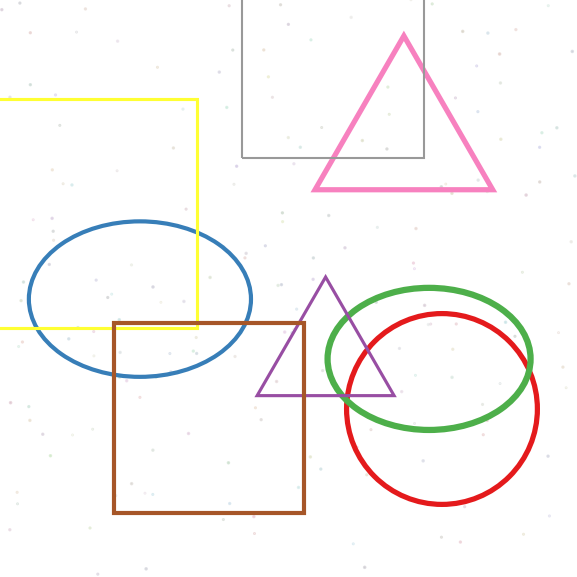[{"shape": "circle", "thickness": 2.5, "radius": 0.83, "center": [0.765, 0.291]}, {"shape": "oval", "thickness": 2, "radius": 0.96, "center": [0.242, 0.481]}, {"shape": "oval", "thickness": 3, "radius": 0.88, "center": [0.743, 0.378]}, {"shape": "triangle", "thickness": 1.5, "radius": 0.68, "center": [0.564, 0.383]}, {"shape": "square", "thickness": 1.5, "radius": 0.99, "center": [0.142, 0.629]}, {"shape": "square", "thickness": 2, "radius": 0.82, "center": [0.362, 0.275]}, {"shape": "triangle", "thickness": 2.5, "radius": 0.89, "center": [0.699, 0.759]}, {"shape": "square", "thickness": 1, "radius": 0.79, "center": [0.576, 0.883]}]